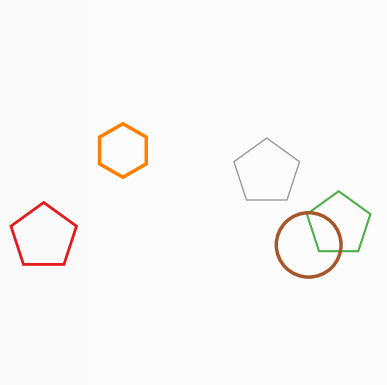[{"shape": "pentagon", "thickness": 2, "radius": 0.44, "center": [0.113, 0.385]}, {"shape": "pentagon", "thickness": 1.5, "radius": 0.43, "center": [0.874, 0.417]}, {"shape": "hexagon", "thickness": 2.5, "radius": 0.35, "center": [0.317, 0.609]}, {"shape": "circle", "thickness": 2.5, "radius": 0.42, "center": [0.797, 0.364]}, {"shape": "pentagon", "thickness": 1, "radius": 0.44, "center": [0.688, 0.552]}]